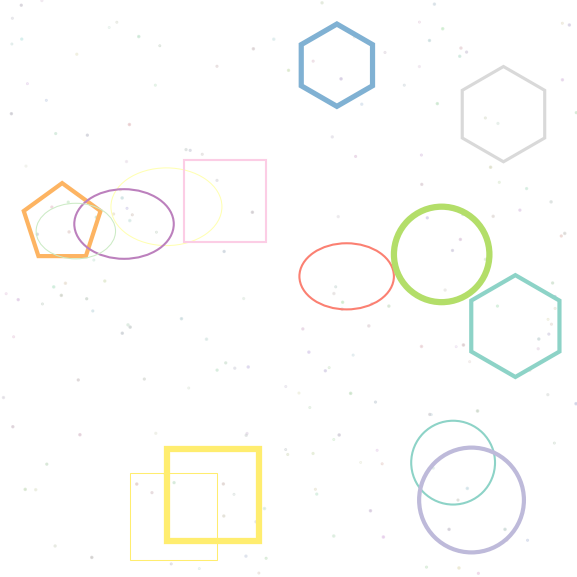[{"shape": "circle", "thickness": 1, "radius": 0.36, "center": [0.785, 0.198]}, {"shape": "hexagon", "thickness": 2, "radius": 0.44, "center": [0.892, 0.435]}, {"shape": "oval", "thickness": 0.5, "radius": 0.48, "center": [0.288, 0.641]}, {"shape": "circle", "thickness": 2, "radius": 0.45, "center": [0.816, 0.133]}, {"shape": "oval", "thickness": 1, "radius": 0.41, "center": [0.6, 0.521]}, {"shape": "hexagon", "thickness": 2.5, "radius": 0.36, "center": [0.583, 0.886]}, {"shape": "pentagon", "thickness": 2, "radius": 0.35, "center": [0.108, 0.612]}, {"shape": "circle", "thickness": 3, "radius": 0.41, "center": [0.765, 0.559]}, {"shape": "square", "thickness": 1, "radius": 0.35, "center": [0.389, 0.651]}, {"shape": "hexagon", "thickness": 1.5, "radius": 0.41, "center": [0.872, 0.801]}, {"shape": "oval", "thickness": 1, "radius": 0.43, "center": [0.215, 0.611]}, {"shape": "oval", "thickness": 0.5, "radius": 0.34, "center": [0.131, 0.599]}, {"shape": "square", "thickness": 0.5, "radius": 0.38, "center": [0.3, 0.106]}, {"shape": "square", "thickness": 3, "radius": 0.4, "center": [0.368, 0.142]}]